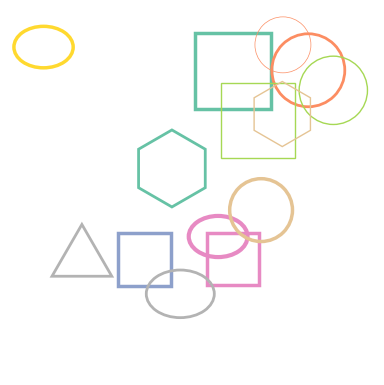[{"shape": "square", "thickness": 2.5, "radius": 0.5, "center": [0.605, 0.816]}, {"shape": "hexagon", "thickness": 2, "radius": 0.5, "center": [0.447, 0.562]}, {"shape": "circle", "thickness": 2, "radius": 0.47, "center": [0.801, 0.818]}, {"shape": "circle", "thickness": 0.5, "radius": 0.36, "center": [0.735, 0.884]}, {"shape": "square", "thickness": 2.5, "radius": 0.35, "center": [0.375, 0.327]}, {"shape": "oval", "thickness": 3, "radius": 0.38, "center": [0.567, 0.386]}, {"shape": "square", "thickness": 2.5, "radius": 0.34, "center": [0.605, 0.328]}, {"shape": "circle", "thickness": 1, "radius": 0.44, "center": [0.866, 0.765]}, {"shape": "square", "thickness": 1, "radius": 0.49, "center": [0.67, 0.687]}, {"shape": "oval", "thickness": 2.5, "radius": 0.38, "center": [0.113, 0.878]}, {"shape": "circle", "thickness": 2.5, "radius": 0.41, "center": [0.678, 0.454]}, {"shape": "hexagon", "thickness": 1, "radius": 0.42, "center": [0.733, 0.704]}, {"shape": "triangle", "thickness": 2, "radius": 0.45, "center": [0.213, 0.327]}, {"shape": "oval", "thickness": 2, "radius": 0.44, "center": [0.468, 0.237]}]